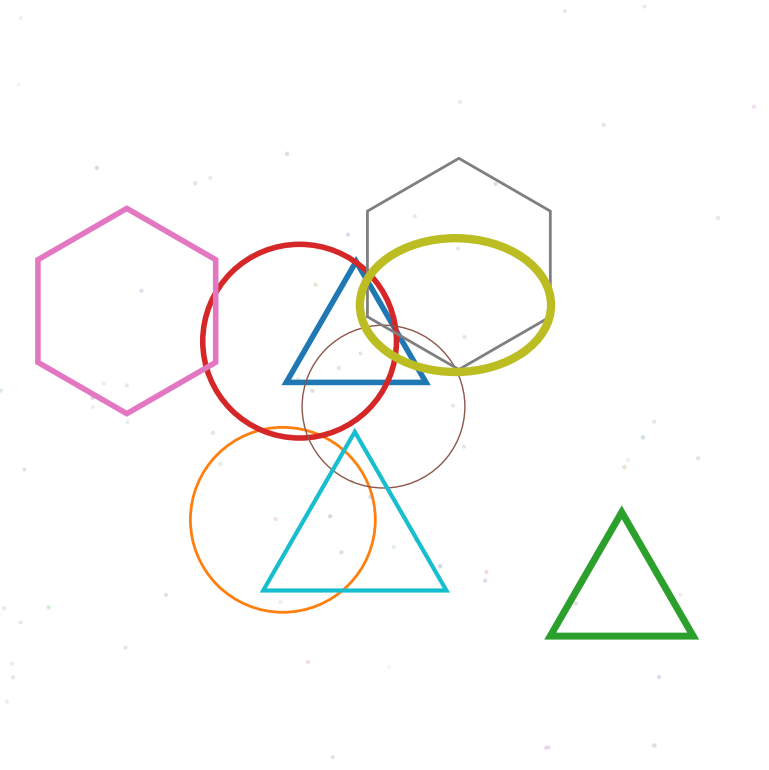[{"shape": "triangle", "thickness": 2, "radius": 0.52, "center": [0.462, 0.556]}, {"shape": "circle", "thickness": 1, "radius": 0.6, "center": [0.367, 0.325]}, {"shape": "triangle", "thickness": 2.5, "radius": 0.54, "center": [0.807, 0.227]}, {"shape": "circle", "thickness": 2, "radius": 0.63, "center": [0.389, 0.557]}, {"shape": "circle", "thickness": 0.5, "radius": 0.53, "center": [0.498, 0.472]}, {"shape": "hexagon", "thickness": 2, "radius": 0.67, "center": [0.165, 0.596]}, {"shape": "hexagon", "thickness": 1, "radius": 0.69, "center": [0.596, 0.657]}, {"shape": "oval", "thickness": 3, "radius": 0.62, "center": [0.592, 0.604]}, {"shape": "triangle", "thickness": 1.5, "radius": 0.69, "center": [0.461, 0.302]}]